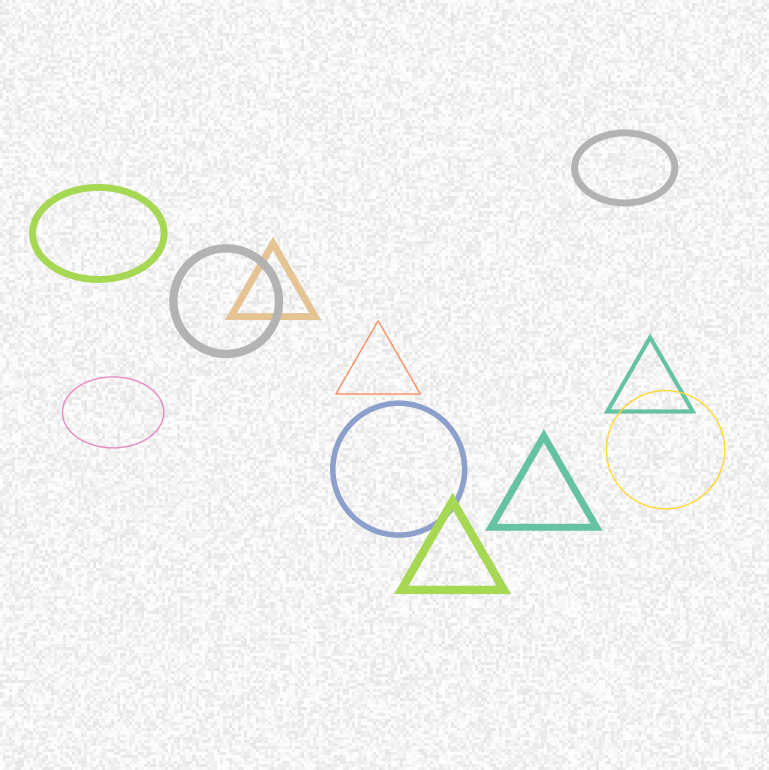[{"shape": "triangle", "thickness": 2.5, "radius": 0.4, "center": [0.706, 0.355]}, {"shape": "triangle", "thickness": 1.5, "radius": 0.32, "center": [0.844, 0.498]}, {"shape": "triangle", "thickness": 0.5, "radius": 0.32, "center": [0.491, 0.52]}, {"shape": "circle", "thickness": 2, "radius": 0.43, "center": [0.518, 0.391]}, {"shape": "oval", "thickness": 0.5, "radius": 0.33, "center": [0.147, 0.464]}, {"shape": "oval", "thickness": 2.5, "radius": 0.43, "center": [0.128, 0.697]}, {"shape": "triangle", "thickness": 3, "radius": 0.38, "center": [0.588, 0.272]}, {"shape": "circle", "thickness": 0.5, "radius": 0.38, "center": [0.864, 0.416]}, {"shape": "triangle", "thickness": 2.5, "radius": 0.32, "center": [0.355, 0.62]}, {"shape": "circle", "thickness": 3, "radius": 0.34, "center": [0.294, 0.609]}, {"shape": "oval", "thickness": 2.5, "radius": 0.33, "center": [0.811, 0.782]}]